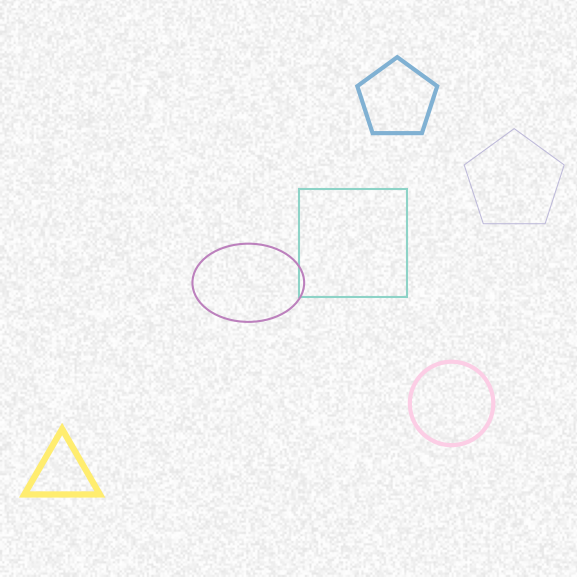[{"shape": "square", "thickness": 1, "radius": 0.47, "center": [0.611, 0.578]}, {"shape": "pentagon", "thickness": 0.5, "radius": 0.46, "center": [0.89, 0.685]}, {"shape": "pentagon", "thickness": 2, "radius": 0.36, "center": [0.688, 0.827]}, {"shape": "circle", "thickness": 2, "radius": 0.36, "center": [0.782, 0.301]}, {"shape": "oval", "thickness": 1, "radius": 0.48, "center": [0.43, 0.509]}, {"shape": "triangle", "thickness": 3, "radius": 0.38, "center": [0.108, 0.181]}]